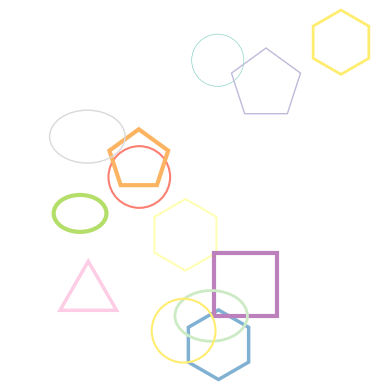[{"shape": "circle", "thickness": 0.5, "radius": 0.34, "center": [0.566, 0.843]}, {"shape": "hexagon", "thickness": 1.5, "radius": 0.46, "center": [0.482, 0.39]}, {"shape": "pentagon", "thickness": 1, "radius": 0.47, "center": [0.691, 0.781]}, {"shape": "circle", "thickness": 1.5, "radius": 0.4, "center": [0.362, 0.54]}, {"shape": "hexagon", "thickness": 2.5, "radius": 0.45, "center": [0.568, 0.105]}, {"shape": "pentagon", "thickness": 3, "radius": 0.4, "center": [0.36, 0.584]}, {"shape": "oval", "thickness": 3, "radius": 0.34, "center": [0.208, 0.446]}, {"shape": "triangle", "thickness": 2.5, "radius": 0.42, "center": [0.229, 0.236]}, {"shape": "oval", "thickness": 1, "radius": 0.49, "center": [0.227, 0.645]}, {"shape": "square", "thickness": 3, "radius": 0.41, "center": [0.639, 0.261]}, {"shape": "oval", "thickness": 2, "radius": 0.47, "center": [0.548, 0.18]}, {"shape": "circle", "thickness": 1.5, "radius": 0.41, "center": [0.477, 0.141]}, {"shape": "hexagon", "thickness": 2, "radius": 0.42, "center": [0.886, 0.89]}]